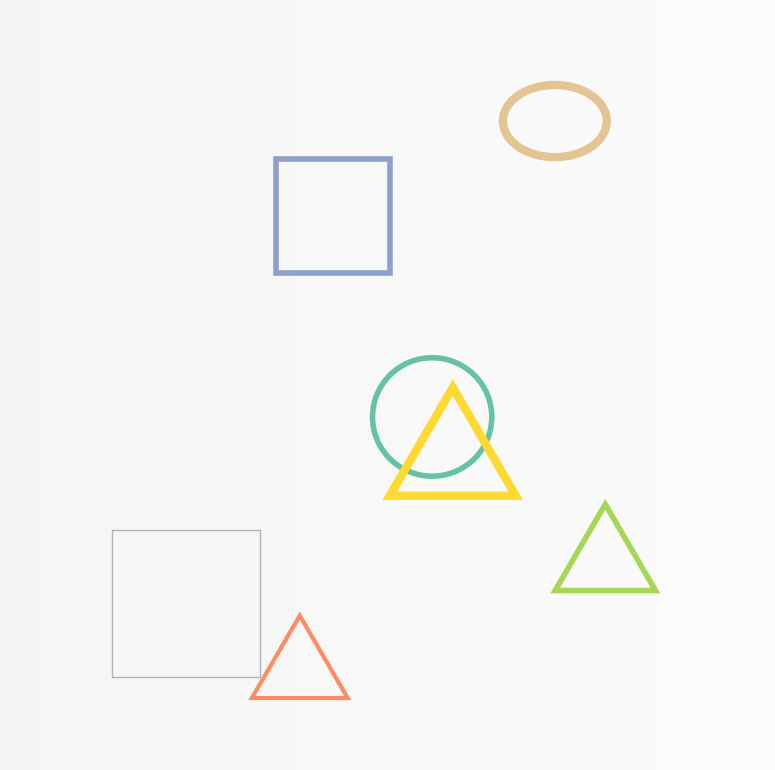[{"shape": "circle", "thickness": 2, "radius": 0.38, "center": [0.558, 0.459]}, {"shape": "triangle", "thickness": 1.5, "radius": 0.36, "center": [0.387, 0.129]}, {"shape": "square", "thickness": 2, "radius": 0.37, "center": [0.43, 0.72]}, {"shape": "triangle", "thickness": 2, "radius": 0.37, "center": [0.781, 0.27]}, {"shape": "triangle", "thickness": 3, "radius": 0.47, "center": [0.584, 0.403]}, {"shape": "oval", "thickness": 3, "radius": 0.33, "center": [0.716, 0.843]}, {"shape": "square", "thickness": 0.5, "radius": 0.48, "center": [0.24, 0.217]}]